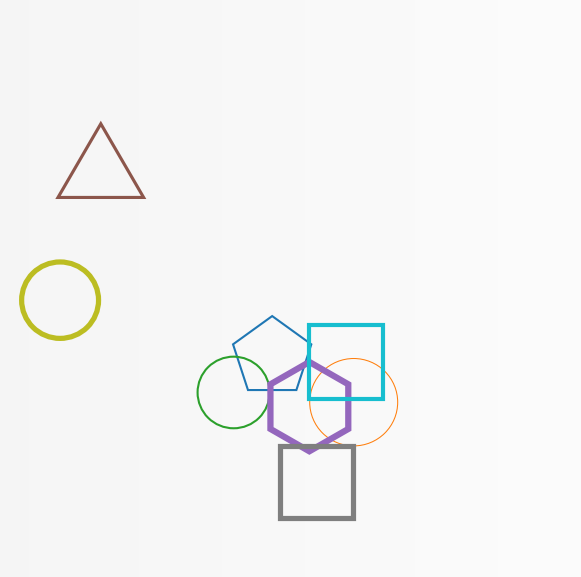[{"shape": "pentagon", "thickness": 1, "radius": 0.35, "center": [0.468, 0.381]}, {"shape": "circle", "thickness": 0.5, "radius": 0.38, "center": [0.609, 0.303]}, {"shape": "circle", "thickness": 1, "radius": 0.31, "center": [0.402, 0.32]}, {"shape": "hexagon", "thickness": 3, "radius": 0.39, "center": [0.532, 0.295]}, {"shape": "triangle", "thickness": 1.5, "radius": 0.43, "center": [0.173, 0.7]}, {"shape": "square", "thickness": 2.5, "radius": 0.31, "center": [0.544, 0.165]}, {"shape": "circle", "thickness": 2.5, "radius": 0.33, "center": [0.103, 0.479]}, {"shape": "square", "thickness": 2, "radius": 0.32, "center": [0.595, 0.372]}]